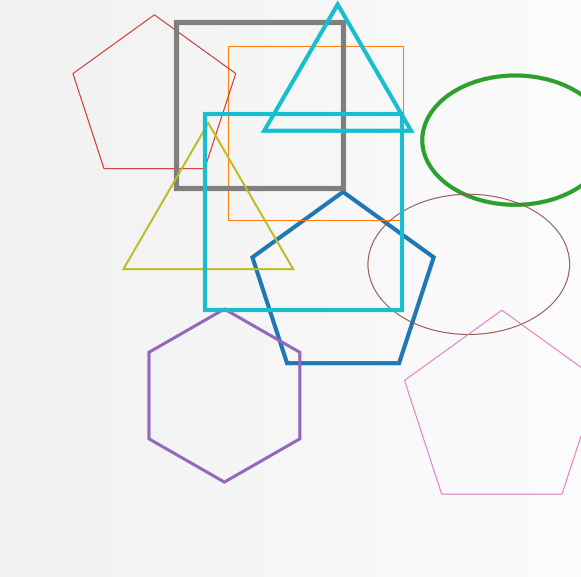[{"shape": "pentagon", "thickness": 2, "radius": 0.82, "center": [0.59, 0.503]}, {"shape": "square", "thickness": 0.5, "radius": 0.75, "center": [0.542, 0.769]}, {"shape": "oval", "thickness": 2, "radius": 0.8, "center": [0.886, 0.756]}, {"shape": "pentagon", "thickness": 0.5, "radius": 0.74, "center": [0.266, 0.826]}, {"shape": "hexagon", "thickness": 1.5, "radius": 0.75, "center": [0.386, 0.314]}, {"shape": "oval", "thickness": 0.5, "radius": 0.87, "center": [0.807, 0.541]}, {"shape": "pentagon", "thickness": 0.5, "radius": 0.88, "center": [0.863, 0.286]}, {"shape": "square", "thickness": 2.5, "radius": 0.72, "center": [0.447, 0.817]}, {"shape": "triangle", "thickness": 1, "radius": 0.84, "center": [0.358, 0.617]}, {"shape": "square", "thickness": 2, "radius": 0.85, "center": [0.522, 0.632]}, {"shape": "triangle", "thickness": 2, "radius": 0.73, "center": [0.581, 0.846]}]